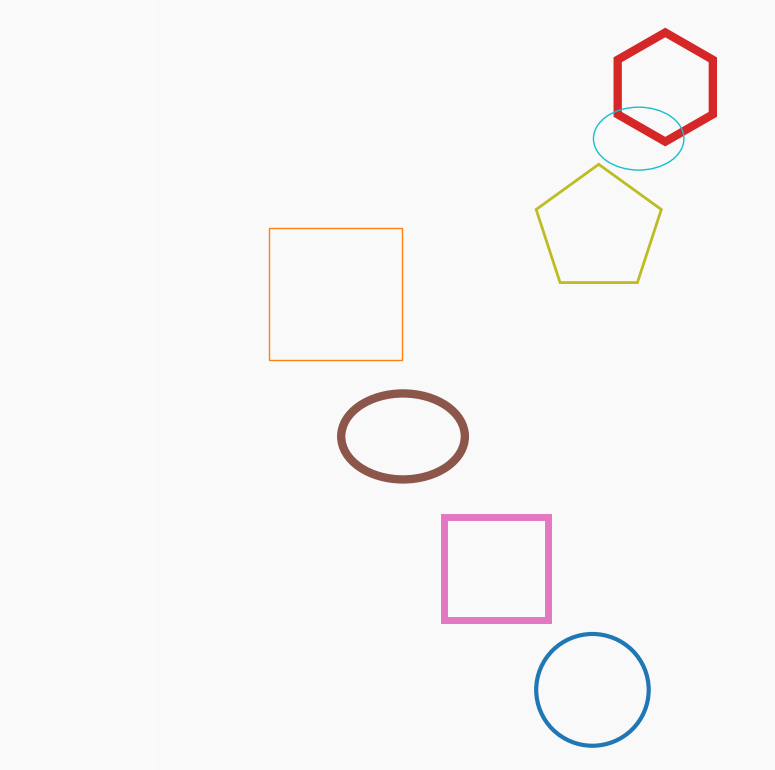[{"shape": "circle", "thickness": 1.5, "radius": 0.36, "center": [0.764, 0.104]}, {"shape": "square", "thickness": 0.5, "radius": 0.43, "center": [0.433, 0.618]}, {"shape": "hexagon", "thickness": 3, "radius": 0.35, "center": [0.858, 0.887]}, {"shape": "oval", "thickness": 3, "radius": 0.4, "center": [0.52, 0.433]}, {"shape": "square", "thickness": 2.5, "radius": 0.34, "center": [0.639, 0.262]}, {"shape": "pentagon", "thickness": 1, "radius": 0.42, "center": [0.773, 0.702]}, {"shape": "oval", "thickness": 0.5, "radius": 0.29, "center": [0.824, 0.82]}]